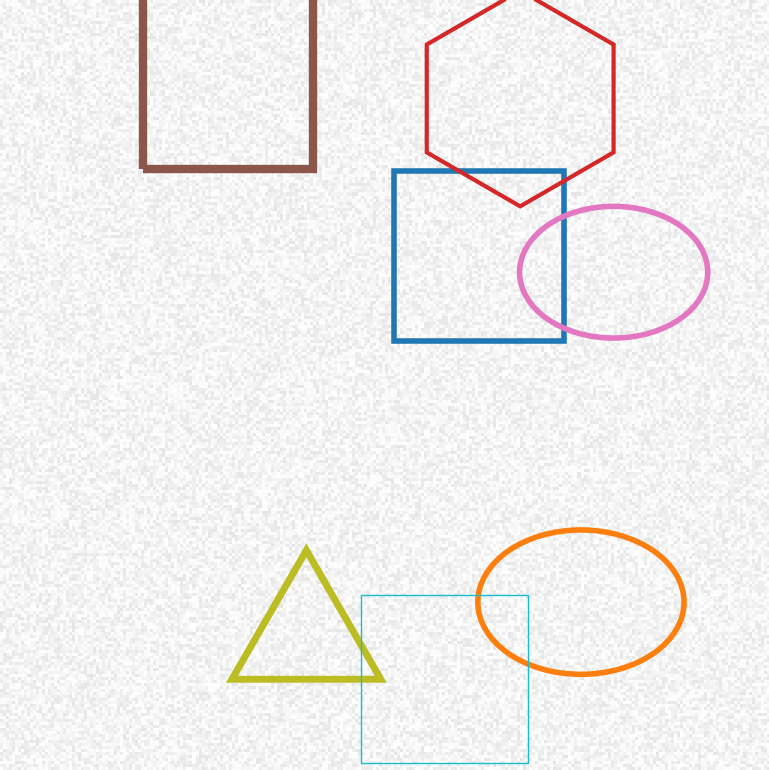[{"shape": "square", "thickness": 2, "radius": 0.55, "center": [0.622, 0.668]}, {"shape": "oval", "thickness": 2, "radius": 0.67, "center": [0.754, 0.218]}, {"shape": "hexagon", "thickness": 1.5, "radius": 0.7, "center": [0.676, 0.872]}, {"shape": "square", "thickness": 3, "radius": 0.55, "center": [0.296, 0.891]}, {"shape": "oval", "thickness": 2, "radius": 0.61, "center": [0.797, 0.646]}, {"shape": "triangle", "thickness": 2.5, "radius": 0.56, "center": [0.398, 0.174]}, {"shape": "square", "thickness": 0.5, "radius": 0.54, "center": [0.577, 0.118]}]